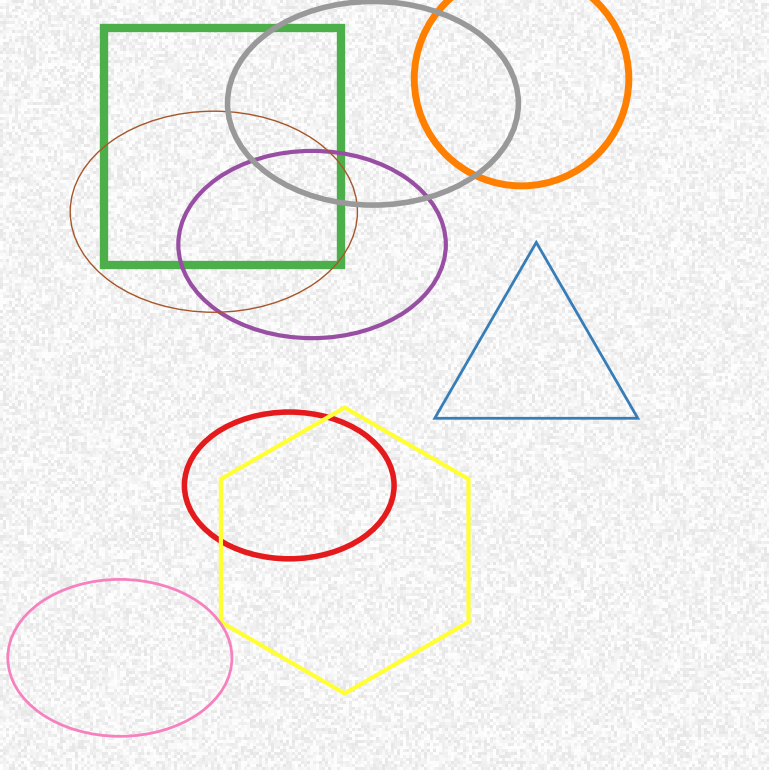[{"shape": "oval", "thickness": 2, "radius": 0.68, "center": [0.376, 0.37]}, {"shape": "triangle", "thickness": 1, "radius": 0.76, "center": [0.696, 0.533]}, {"shape": "square", "thickness": 3, "radius": 0.77, "center": [0.289, 0.81]}, {"shape": "oval", "thickness": 1.5, "radius": 0.87, "center": [0.405, 0.682]}, {"shape": "circle", "thickness": 2.5, "radius": 0.7, "center": [0.677, 0.898]}, {"shape": "hexagon", "thickness": 1.5, "radius": 0.93, "center": [0.448, 0.285]}, {"shape": "oval", "thickness": 0.5, "radius": 0.93, "center": [0.278, 0.725]}, {"shape": "oval", "thickness": 1, "radius": 0.73, "center": [0.156, 0.146]}, {"shape": "oval", "thickness": 2, "radius": 0.94, "center": [0.484, 0.866]}]